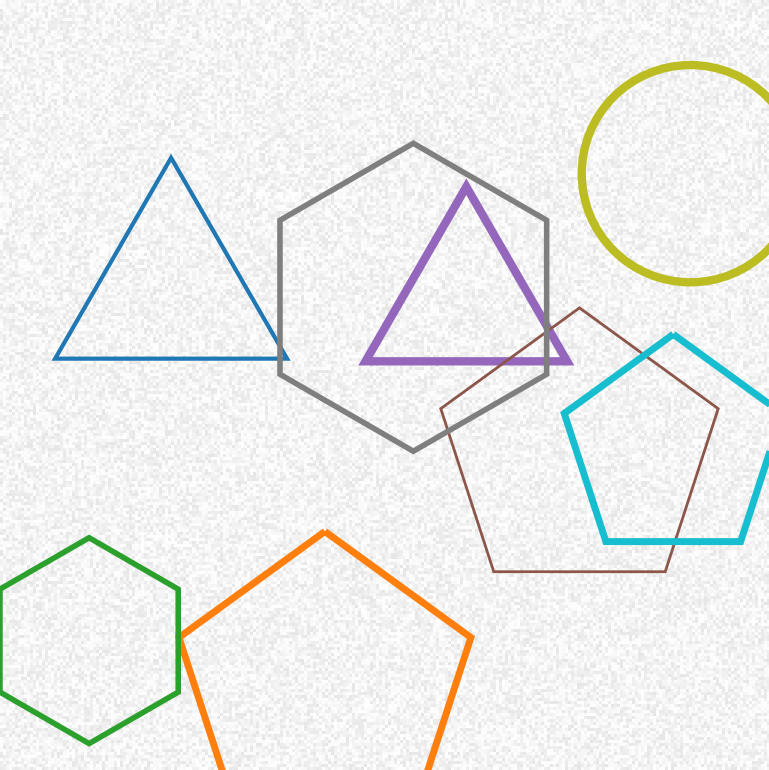[{"shape": "triangle", "thickness": 1.5, "radius": 0.87, "center": [0.222, 0.621]}, {"shape": "pentagon", "thickness": 2.5, "radius": 1.0, "center": [0.422, 0.111]}, {"shape": "hexagon", "thickness": 2, "radius": 0.67, "center": [0.116, 0.168]}, {"shape": "triangle", "thickness": 3, "radius": 0.76, "center": [0.606, 0.606]}, {"shape": "pentagon", "thickness": 1, "radius": 0.95, "center": [0.753, 0.411]}, {"shape": "hexagon", "thickness": 2, "radius": 1.0, "center": [0.537, 0.614]}, {"shape": "circle", "thickness": 3, "radius": 0.71, "center": [0.897, 0.774]}, {"shape": "pentagon", "thickness": 2.5, "radius": 0.74, "center": [0.874, 0.417]}]